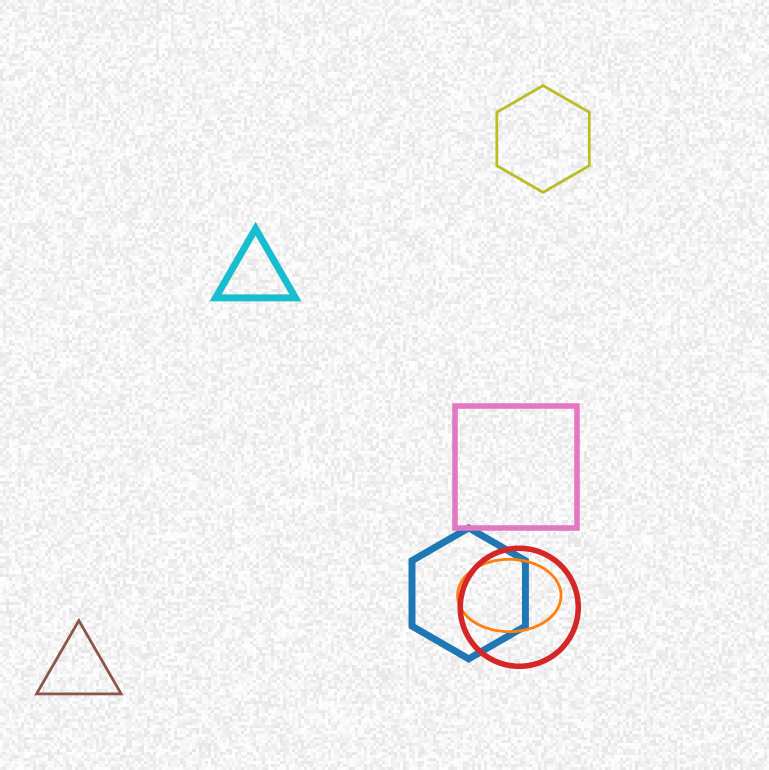[{"shape": "hexagon", "thickness": 2.5, "radius": 0.43, "center": [0.609, 0.229]}, {"shape": "oval", "thickness": 1, "radius": 0.34, "center": [0.661, 0.227]}, {"shape": "circle", "thickness": 2, "radius": 0.38, "center": [0.674, 0.211]}, {"shape": "triangle", "thickness": 1, "radius": 0.32, "center": [0.102, 0.131]}, {"shape": "square", "thickness": 2, "radius": 0.4, "center": [0.67, 0.394]}, {"shape": "hexagon", "thickness": 1, "radius": 0.35, "center": [0.705, 0.82]}, {"shape": "triangle", "thickness": 2.5, "radius": 0.3, "center": [0.332, 0.643]}]